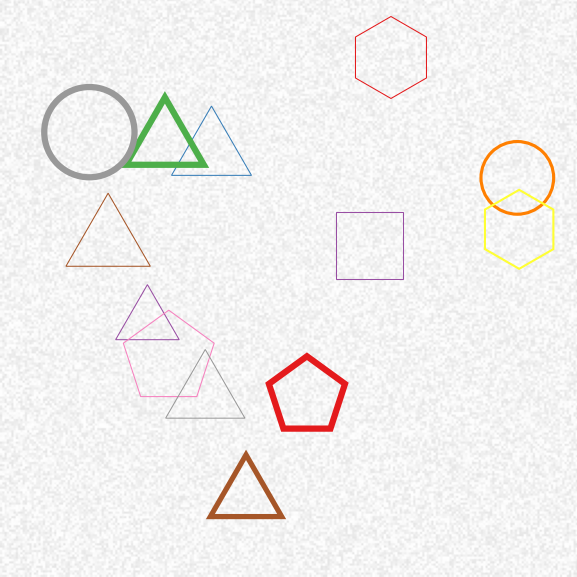[{"shape": "pentagon", "thickness": 3, "radius": 0.35, "center": [0.531, 0.313]}, {"shape": "hexagon", "thickness": 0.5, "radius": 0.35, "center": [0.677, 0.9]}, {"shape": "triangle", "thickness": 0.5, "radius": 0.4, "center": [0.366, 0.735]}, {"shape": "triangle", "thickness": 3, "radius": 0.39, "center": [0.286, 0.753]}, {"shape": "square", "thickness": 0.5, "radius": 0.29, "center": [0.64, 0.574]}, {"shape": "triangle", "thickness": 0.5, "radius": 0.32, "center": [0.255, 0.443]}, {"shape": "circle", "thickness": 1.5, "radius": 0.31, "center": [0.896, 0.691]}, {"shape": "hexagon", "thickness": 1, "radius": 0.34, "center": [0.899, 0.602]}, {"shape": "triangle", "thickness": 0.5, "radius": 0.42, "center": [0.187, 0.58]}, {"shape": "triangle", "thickness": 2.5, "radius": 0.36, "center": [0.426, 0.14]}, {"shape": "pentagon", "thickness": 0.5, "radius": 0.41, "center": [0.292, 0.379]}, {"shape": "triangle", "thickness": 0.5, "radius": 0.4, "center": [0.355, 0.315]}, {"shape": "circle", "thickness": 3, "radius": 0.39, "center": [0.155, 0.77]}]